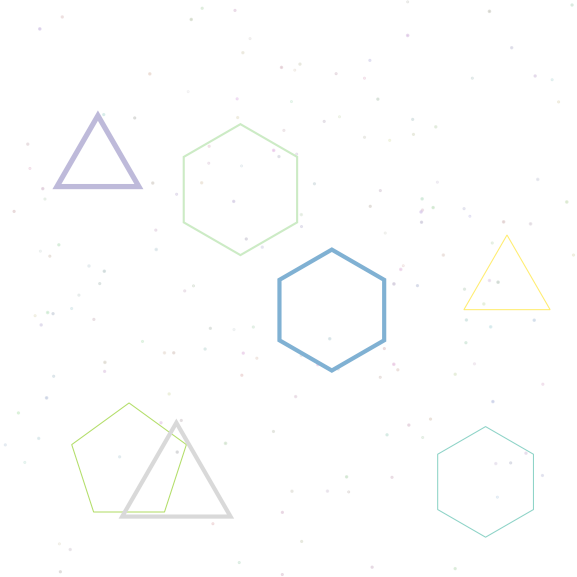[{"shape": "hexagon", "thickness": 0.5, "radius": 0.48, "center": [0.841, 0.165]}, {"shape": "triangle", "thickness": 2.5, "radius": 0.41, "center": [0.17, 0.717]}, {"shape": "hexagon", "thickness": 2, "radius": 0.52, "center": [0.575, 0.462]}, {"shape": "pentagon", "thickness": 0.5, "radius": 0.52, "center": [0.223, 0.197]}, {"shape": "triangle", "thickness": 2, "radius": 0.54, "center": [0.305, 0.159]}, {"shape": "hexagon", "thickness": 1, "radius": 0.57, "center": [0.416, 0.671]}, {"shape": "triangle", "thickness": 0.5, "radius": 0.43, "center": [0.878, 0.506]}]